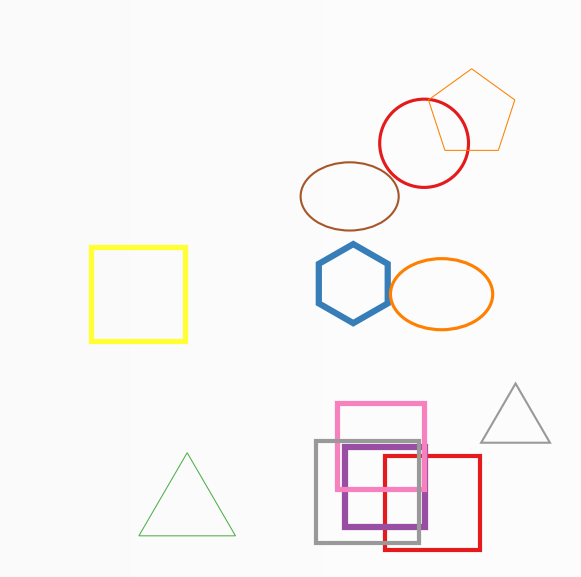[{"shape": "circle", "thickness": 1.5, "radius": 0.38, "center": [0.73, 0.751]}, {"shape": "square", "thickness": 2, "radius": 0.41, "center": [0.744, 0.128]}, {"shape": "hexagon", "thickness": 3, "radius": 0.34, "center": [0.608, 0.508]}, {"shape": "triangle", "thickness": 0.5, "radius": 0.48, "center": [0.322, 0.119]}, {"shape": "square", "thickness": 3, "radius": 0.34, "center": [0.662, 0.156]}, {"shape": "oval", "thickness": 1.5, "radius": 0.44, "center": [0.76, 0.49]}, {"shape": "pentagon", "thickness": 0.5, "radius": 0.39, "center": [0.811, 0.802]}, {"shape": "square", "thickness": 2.5, "radius": 0.41, "center": [0.238, 0.49]}, {"shape": "oval", "thickness": 1, "radius": 0.42, "center": [0.602, 0.659]}, {"shape": "square", "thickness": 2.5, "radius": 0.37, "center": [0.654, 0.227]}, {"shape": "square", "thickness": 2, "radius": 0.44, "center": [0.632, 0.147]}, {"shape": "triangle", "thickness": 1, "radius": 0.34, "center": [0.887, 0.267]}]